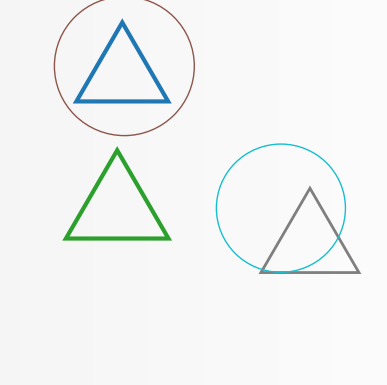[{"shape": "triangle", "thickness": 3, "radius": 0.68, "center": [0.315, 0.805]}, {"shape": "triangle", "thickness": 3, "radius": 0.76, "center": [0.302, 0.457]}, {"shape": "circle", "thickness": 1, "radius": 0.9, "center": [0.321, 0.828]}, {"shape": "triangle", "thickness": 2, "radius": 0.73, "center": [0.8, 0.365]}, {"shape": "circle", "thickness": 1, "radius": 0.83, "center": [0.725, 0.459]}]